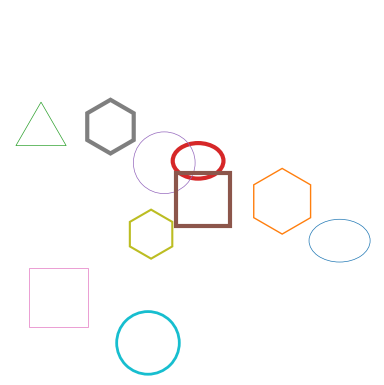[{"shape": "oval", "thickness": 0.5, "radius": 0.4, "center": [0.882, 0.375]}, {"shape": "hexagon", "thickness": 1, "radius": 0.43, "center": [0.733, 0.477]}, {"shape": "triangle", "thickness": 0.5, "radius": 0.38, "center": [0.107, 0.659]}, {"shape": "oval", "thickness": 3, "radius": 0.33, "center": [0.515, 0.582]}, {"shape": "circle", "thickness": 0.5, "radius": 0.4, "center": [0.427, 0.577]}, {"shape": "square", "thickness": 3, "radius": 0.35, "center": [0.526, 0.482]}, {"shape": "square", "thickness": 0.5, "radius": 0.38, "center": [0.151, 0.227]}, {"shape": "hexagon", "thickness": 3, "radius": 0.35, "center": [0.287, 0.671]}, {"shape": "hexagon", "thickness": 1.5, "radius": 0.32, "center": [0.392, 0.392]}, {"shape": "circle", "thickness": 2, "radius": 0.41, "center": [0.384, 0.109]}]